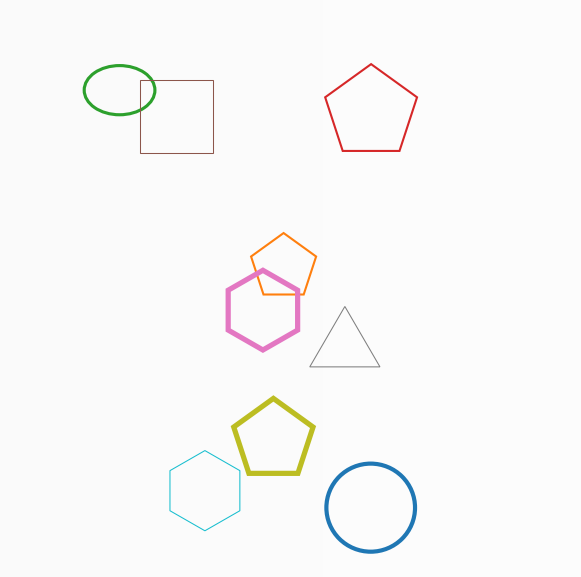[{"shape": "circle", "thickness": 2, "radius": 0.38, "center": [0.638, 0.12]}, {"shape": "pentagon", "thickness": 1, "radius": 0.29, "center": [0.488, 0.537]}, {"shape": "oval", "thickness": 1.5, "radius": 0.3, "center": [0.206, 0.843]}, {"shape": "pentagon", "thickness": 1, "radius": 0.42, "center": [0.638, 0.805]}, {"shape": "square", "thickness": 0.5, "radius": 0.31, "center": [0.304, 0.797]}, {"shape": "hexagon", "thickness": 2.5, "radius": 0.34, "center": [0.452, 0.462]}, {"shape": "triangle", "thickness": 0.5, "radius": 0.35, "center": [0.593, 0.399]}, {"shape": "pentagon", "thickness": 2.5, "radius": 0.36, "center": [0.47, 0.237]}, {"shape": "hexagon", "thickness": 0.5, "radius": 0.35, "center": [0.353, 0.149]}]